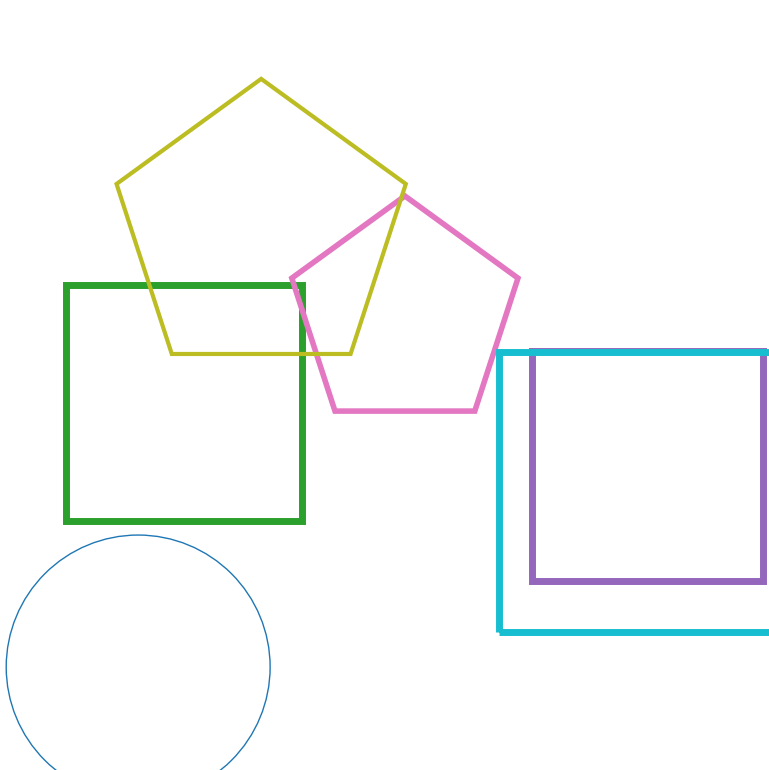[{"shape": "circle", "thickness": 0.5, "radius": 0.86, "center": [0.179, 0.134]}, {"shape": "square", "thickness": 2.5, "radius": 0.77, "center": [0.239, 0.476]}, {"shape": "square", "thickness": 2.5, "radius": 0.75, "center": [0.841, 0.394]}, {"shape": "pentagon", "thickness": 2, "radius": 0.77, "center": [0.526, 0.591]}, {"shape": "pentagon", "thickness": 1.5, "radius": 0.99, "center": [0.339, 0.7]}, {"shape": "square", "thickness": 2.5, "radius": 0.91, "center": [0.83, 0.361]}]